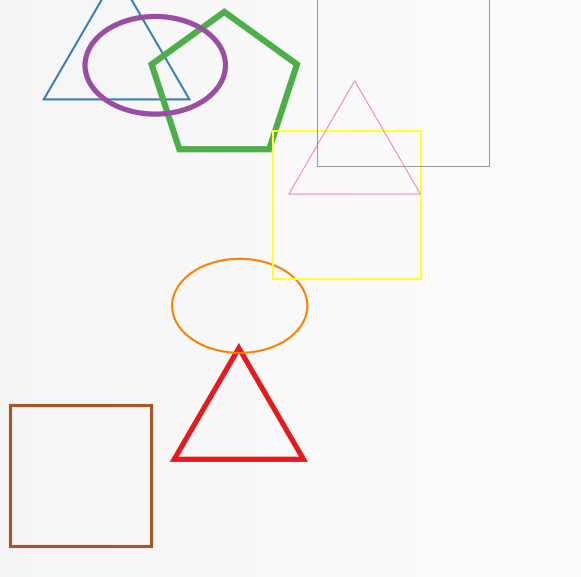[{"shape": "triangle", "thickness": 2.5, "radius": 0.64, "center": [0.411, 0.268]}, {"shape": "triangle", "thickness": 1, "radius": 0.72, "center": [0.201, 0.899]}, {"shape": "pentagon", "thickness": 3, "radius": 0.66, "center": [0.386, 0.847]}, {"shape": "oval", "thickness": 2.5, "radius": 0.6, "center": [0.267, 0.886]}, {"shape": "oval", "thickness": 1, "radius": 0.58, "center": [0.412, 0.47]}, {"shape": "square", "thickness": 1, "radius": 0.64, "center": [0.597, 0.645]}, {"shape": "square", "thickness": 1.5, "radius": 0.61, "center": [0.138, 0.176]}, {"shape": "triangle", "thickness": 0.5, "radius": 0.65, "center": [0.61, 0.728]}, {"shape": "square", "thickness": 0.5, "radius": 0.74, "center": [0.693, 0.859]}]